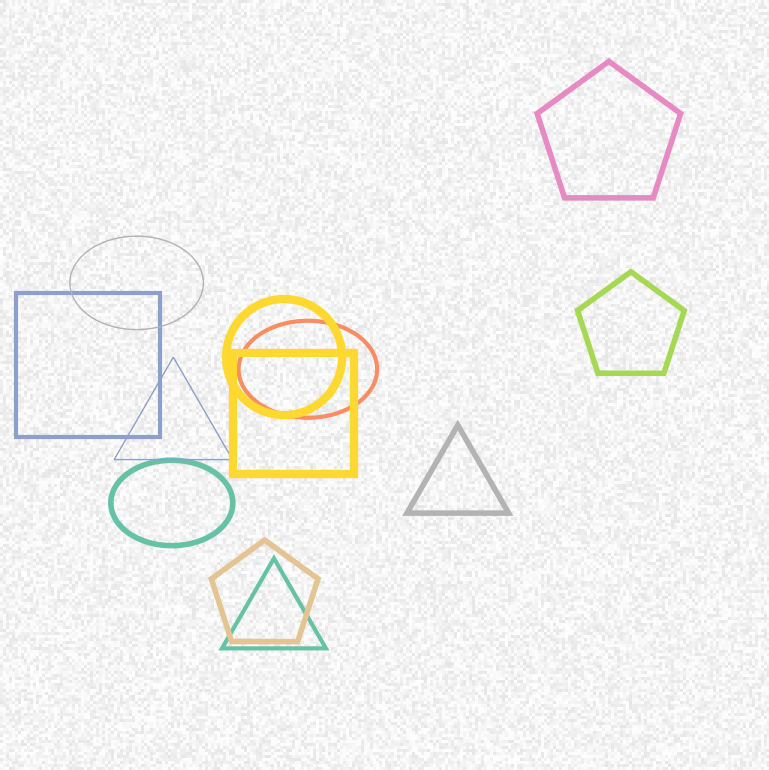[{"shape": "oval", "thickness": 2, "radius": 0.4, "center": [0.223, 0.347]}, {"shape": "triangle", "thickness": 1.5, "radius": 0.39, "center": [0.356, 0.197]}, {"shape": "oval", "thickness": 1.5, "radius": 0.45, "center": [0.4, 0.52]}, {"shape": "triangle", "thickness": 0.5, "radius": 0.44, "center": [0.225, 0.447]}, {"shape": "square", "thickness": 1.5, "radius": 0.47, "center": [0.114, 0.526]}, {"shape": "pentagon", "thickness": 2, "radius": 0.49, "center": [0.791, 0.822]}, {"shape": "pentagon", "thickness": 2, "radius": 0.36, "center": [0.819, 0.574]}, {"shape": "circle", "thickness": 3, "radius": 0.38, "center": [0.369, 0.536]}, {"shape": "square", "thickness": 3, "radius": 0.39, "center": [0.381, 0.462]}, {"shape": "pentagon", "thickness": 2, "radius": 0.36, "center": [0.344, 0.226]}, {"shape": "oval", "thickness": 0.5, "radius": 0.43, "center": [0.177, 0.633]}, {"shape": "triangle", "thickness": 2, "radius": 0.38, "center": [0.595, 0.372]}]